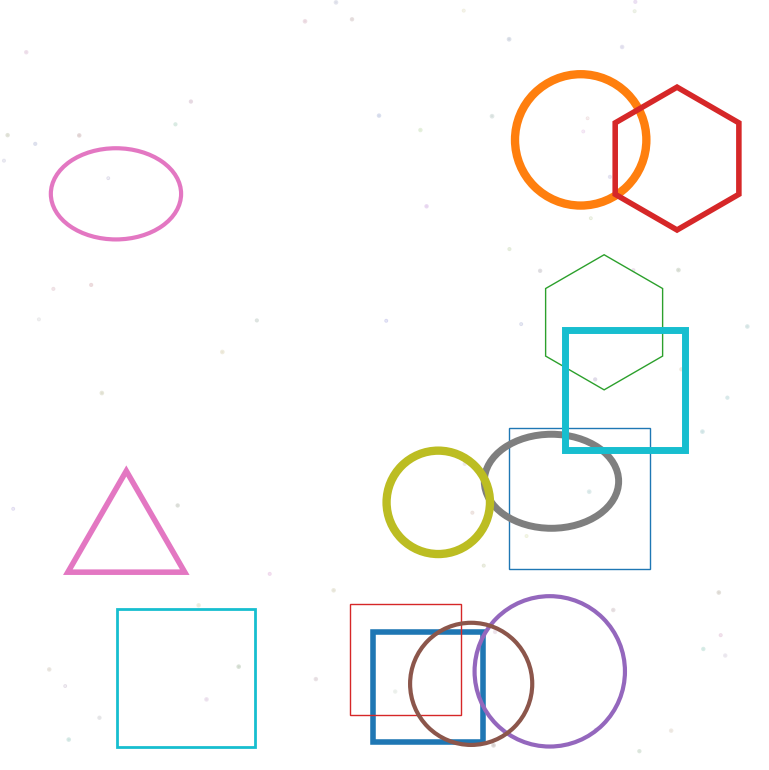[{"shape": "square", "thickness": 2, "radius": 0.36, "center": [0.556, 0.108]}, {"shape": "square", "thickness": 0.5, "radius": 0.46, "center": [0.752, 0.353]}, {"shape": "circle", "thickness": 3, "radius": 0.43, "center": [0.754, 0.818]}, {"shape": "hexagon", "thickness": 0.5, "radius": 0.44, "center": [0.785, 0.581]}, {"shape": "square", "thickness": 0.5, "radius": 0.36, "center": [0.526, 0.144]}, {"shape": "hexagon", "thickness": 2, "radius": 0.46, "center": [0.879, 0.794]}, {"shape": "circle", "thickness": 1.5, "radius": 0.49, "center": [0.714, 0.128]}, {"shape": "circle", "thickness": 1.5, "radius": 0.4, "center": [0.612, 0.112]}, {"shape": "oval", "thickness": 1.5, "radius": 0.42, "center": [0.151, 0.748]}, {"shape": "triangle", "thickness": 2, "radius": 0.44, "center": [0.164, 0.301]}, {"shape": "oval", "thickness": 2.5, "radius": 0.44, "center": [0.716, 0.375]}, {"shape": "circle", "thickness": 3, "radius": 0.34, "center": [0.569, 0.348]}, {"shape": "square", "thickness": 2.5, "radius": 0.39, "center": [0.812, 0.493]}, {"shape": "square", "thickness": 1, "radius": 0.45, "center": [0.242, 0.12]}]